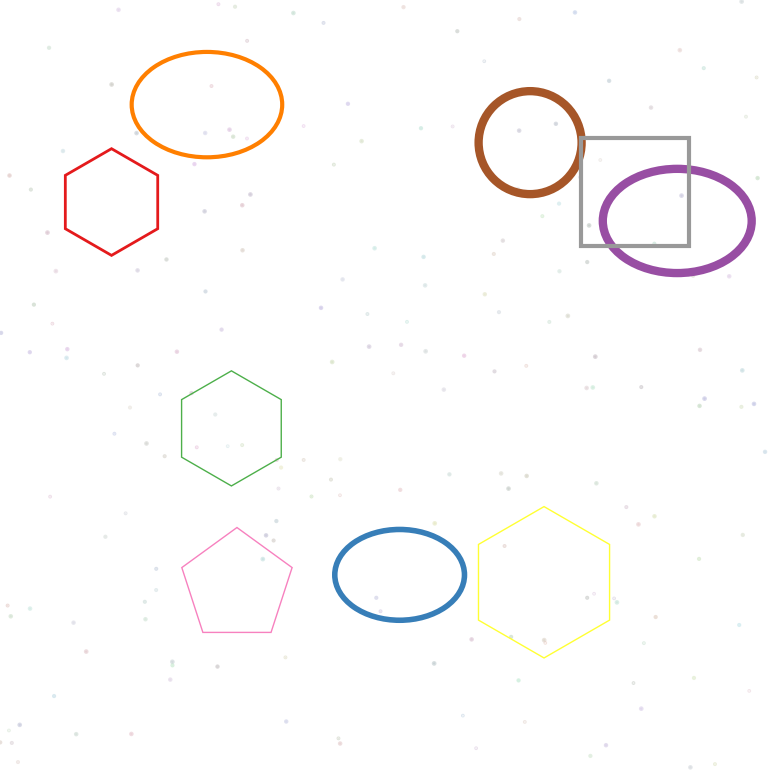[{"shape": "hexagon", "thickness": 1, "radius": 0.35, "center": [0.145, 0.738]}, {"shape": "oval", "thickness": 2, "radius": 0.42, "center": [0.519, 0.253]}, {"shape": "hexagon", "thickness": 0.5, "radius": 0.37, "center": [0.301, 0.444]}, {"shape": "oval", "thickness": 3, "radius": 0.48, "center": [0.88, 0.713]}, {"shape": "oval", "thickness": 1.5, "radius": 0.49, "center": [0.269, 0.864]}, {"shape": "hexagon", "thickness": 0.5, "radius": 0.49, "center": [0.707, 0.244]}, {"shape": "circle", "thickness": 3, "radius": 0.33, "center": [0.688, 0.815]}, {"shape": "pentagon", "thickness": 0.5, "radius": 0.38, "center": [0.308, 0.24]}, {"shape": "square", "thickness": 1.5, "radius": 0.35, "center": [0.825, 0.751]}]